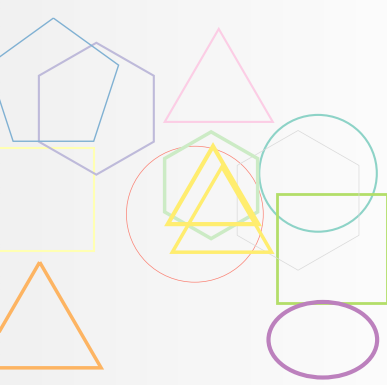[{"shape": "circle", "thickness": 1.5, "radius": 0.76, "center": [0.821, 0.55]}, {"shape": "square", "thickness": 1.5, "radius": 0.68, "center": [0.108, 0.482]}, {"shape": "hexagon", "thickness": 1.5, "radius": 0.86, "center": [0.249, 0.718]}, {"shape": "circle", "thickness": 0.5, "radius": 0.88, "center": [0.503, 0.444]}, {"shape": "pentagon", "thickness": 1, "radius": 0.88, "center": [0.138, 0.776]}, {"shape": "triangle", "thickness": 2.5, "radius": 0.92, "center": [0.102, 0.136]}, {"shape": "square", "thickness": 2, "radius": 0.71, "center": [0.857, 0.355]}, {"shape": "triangle", "thickness": 1.5, "radius": 0.81, "center": [0.565, 0.764]}, {"shape": "hexagon", "thickness": 0.5, "radius": 0.91, "center": [0.769, 0.48]}, {"shape": "oval", "thickness": 3, "radius": 0.7, "center": [0.833, 0.118]}, {"shape": "hexagon", "thickness": 2.5, "radius": 0.69, "center": [0.545, 0.519]}, {"shape": "triangle", "thickness": 2.5, "radius": 0.74, "center": [0.573, 0.419]}, {"shape": "triangle", "thickness": 3, "radius": 0.67, "center": [0.55, 0.485]}]